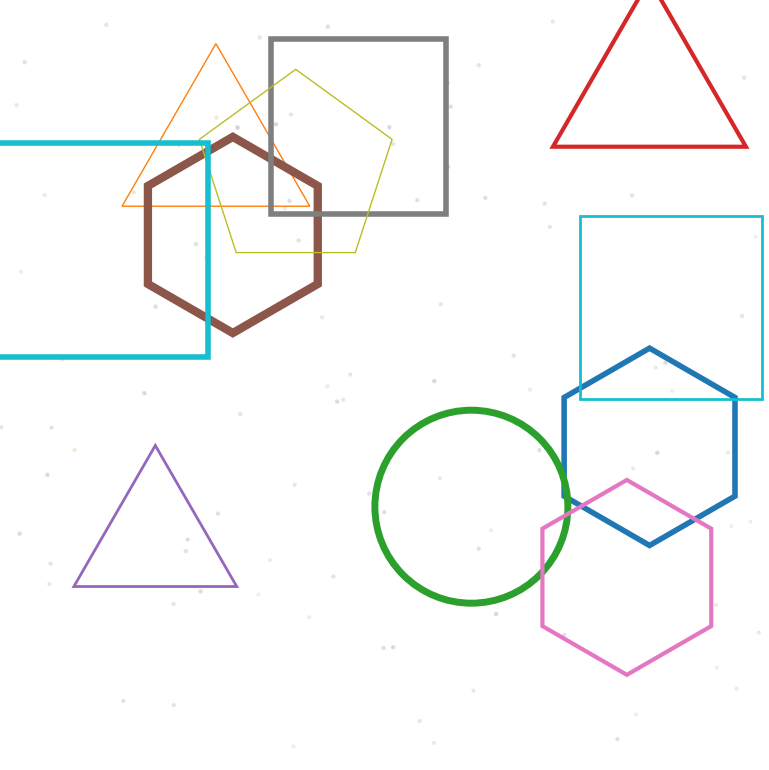[{"shape": "hexagon", "thickness": 2, "radius": 0.64, "center": [0.844, 0.42]}, {"shape": "triangle", "thickness": 0.5, "radius": 0.7, "center": [0.28, 0.803]}, {"shape": "circle", "thickness": 2.5, "radius": 0.63, "center": [0.612, 0.342]}, {"shape": "triangle", "thickness": 1.5, "radius": 0.72, "center": [0.843, 0.882]}, {"shape": "triangle", "thickness": 1, "radius": 0.61, "center": [0.202, 0.299]}, {"shape": "hexagon", "thickness": 3, "radius": 0.64, "center": [0.302, 0.695]}, {"shape": "hexagon", "thickness": 1.5, "radius": 0.63, "center": [0.814, 0.25]}, {"shape": "square", "thickness": 2, "radius": 0.57, "center": [0.466, 0.836]}, {"shape": "pentagon", "thickness": 0.5, "radius": 0.66, "center": [0.384, 0.778]}, {"shape": "square", "thickness": 2, "radius": 0.69, "center": [0.132, 0.675]}, {"shape": "square", "thickness": 1, "radius": 0.59, "center": [0.871, 0.6]}]